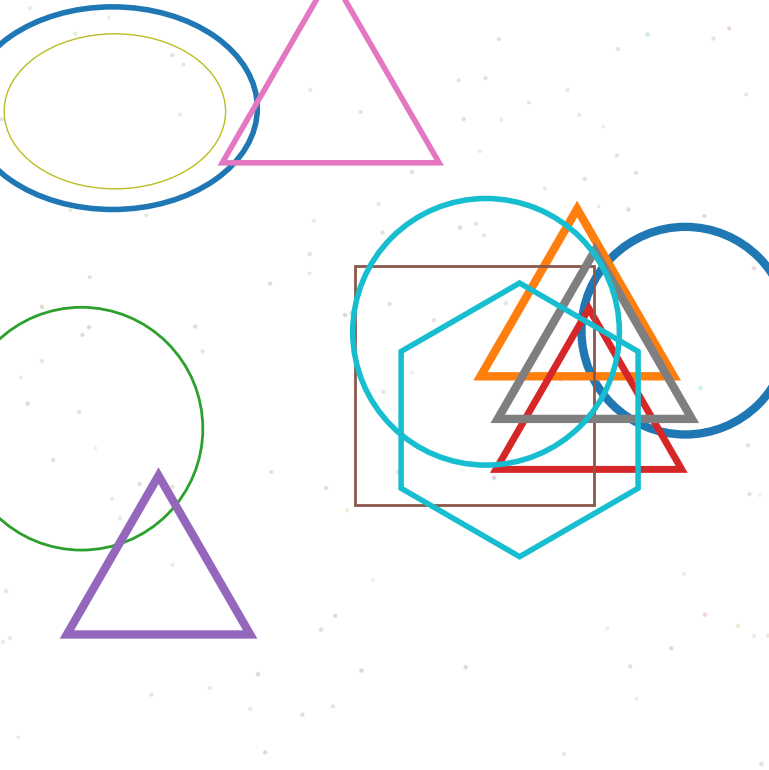[{"shape": "circle", "thickness": 3, "radius": 0.67, "center": [0.89, 0.571]}, {"shape": "oval", "thickness": 2, "radius": 0.94, "center": [0.146, 0.86]}, {"shape": "triangle", "thickness": 3, "radius": 0.72, "center": [0.75, 0.584]}, {"shape": "circle", "thickness": 1, "radius": 0.79, "center": [0.106, 0.443]}, {"shape": "triangle", "thickness": 2.5, "radius": 0.7, "center": [0.765, 0.46]}, {"shape": "triangle", "thickness": 3, "radius": 0.69, "center": [0.206, 0.245]}, {"shape": "square", "thickness": 1, "radius": 0.78, "center": [0.616, 0.499]}, {"shape": "triangle", "thickness": 2, "radius": 0.81, "center": [0.429, 0.87]}, {"shape": "triangle", "thickness": 3, "radius": 0.73, "center": [0.773, 0.529]}, {"shape": "oval", "thickness": 0.5, "radius": 0.72, "center": [0.149, 0.855]}, {"shape": "circle", "thickness": 2, "radius": 0.87, "center": [0.631, 0.569]}, {"shape": "hexagon", "thickness": 2, "radius": 0.89, "center": [0.675, 0.455]}]